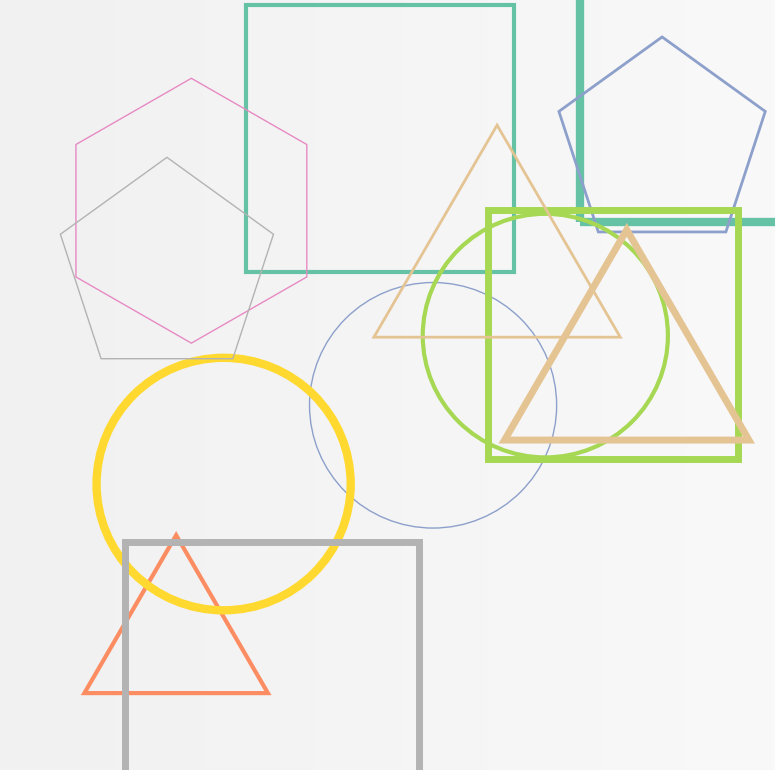[{"shape": "square", "thickness": 1.5, "radius": 0.86, "center": [0.491, 0.82]}, {"shape": "square", "thickness": 3, "radius": 0.76, "center": [0.9, 0.864]}, {"shape": "triangle", "thickness": 1.5, "radius": 0.68, "center": [0.227, 0.168]}, {"shape": "pentagon", "thickness": 1, "radius": 0.7, "center": [0.854, 0.812]}, {"shape": "circle", "thickness": 0.5, "radius": 0.8, "center": [0.559, 0.474]}, {"shape": "hexagon", "thickness": 0.5, "radius": 0.86, "center": [0.247, 0.726]}, {"shape": "circle", "thickness": 1.5, "radius": 0.79, "center": [0.704, 0.564]}, {"shape": "square", "thickness": 2.5, "radius": 0.81, "center": [0.79, 0.566]}, {"shape": "circle", "thickness": 3, "radius": 0.82, "center": [0.289, 0.371]}, {"shape": "triangle", "thickness": 1, "radius": 0.92, "center": [0.641, 0.654]}, {"shape": "triangle", "thickness": 2.5, "radius": 0.91, "center": [0.809, 0.519]}, {"shape": "pentagon", "thickness": 0.5, "radius": 0.72, "center": [0.215, 0.651]}, {"shape": "square", "thickness": 2.5, "radius": 0.95, "center": [0.351, 0.107]}]